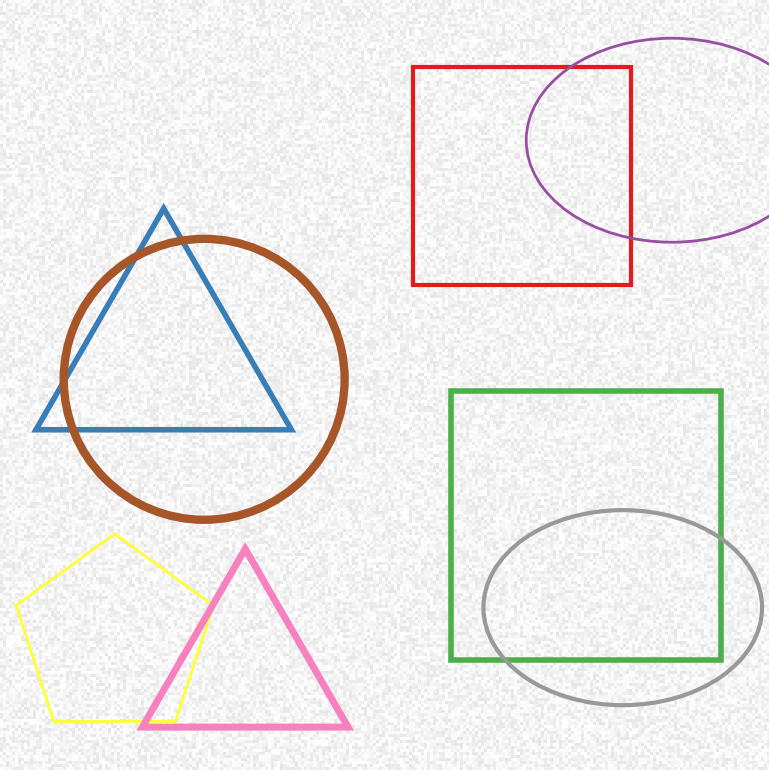[{"shape": "square", "thickness": 1.5, "radius": 0.71, "center": [0.678, 0.771]}, {"shape": "triangle", "thickness": 2, "radius": 0.96, "center": [0.213, 0.538]}, {"shape": "square", "thickness": 2, "radius": 0.87, "center": [0.761, 0.317]}, {"shape": "oval", "thickness": 1, "radius": 0.95, "center": [0.873, 0.818]}, {"shape": "pentagon", "thickness": 1, "radius": 0.67, "center": [0.149, 0.172]}, {"shape": "circle", "thickness": 3, "radius": 0.91, "center": [0.265, 0.507]}, {"shape": "triangle", "thickness": 2.5, "radius": 0.77, "center": [0.318, 0.133]}, {"shape": "oval", "thickness": 1.5, "radius": 0.9, "center": [0.809, 0.211]}]